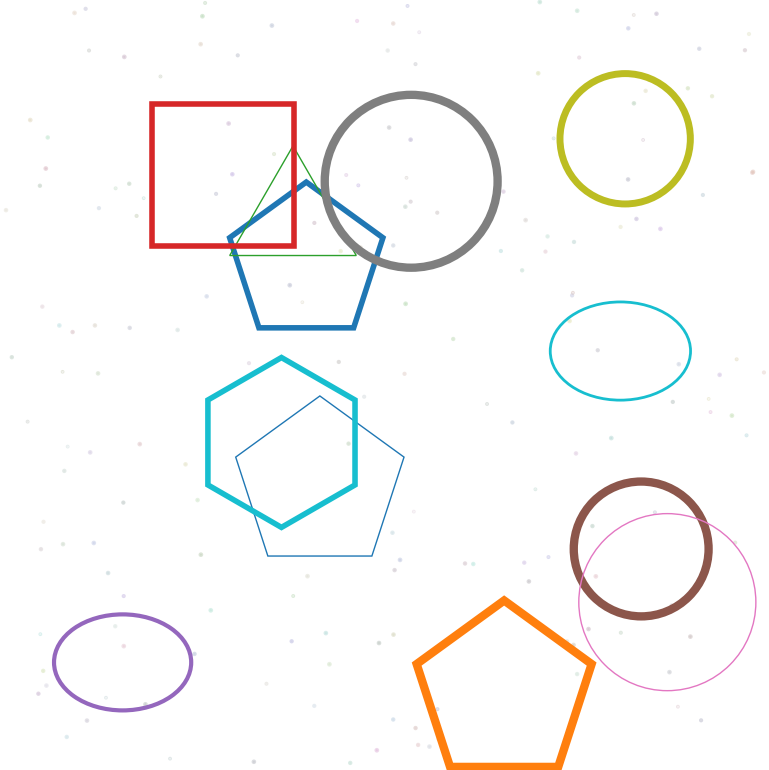[{"shape": "pentagon", "thickness": 2, "radius": 0.52, "center": [0.398, 0.659]}, {"shape": "pentagon", "thickness": 0.5, "radius": 0.57, "center": [0.415, 0.371]}, {"shape": "pentagon", "thickness": 3, "radius": 0.6, "center": [0.655, 0.101]}, {"shape": "triangle", "thickness": 0.5, "radius": 0.47, "center": [0.381, 0.716]}, {"shape": "square", "thickness": 2, "radius": 0.46, "center": [0.29, 0.773]}, {"shape": "oval", "thickness": 1.5, "radius": 0.45, "center": [0.159, 0.14]}, {"shape": "circle", "thickness": 3, "radius": 0.44, "center": [0.833, 0.287]}, {"shape": "circle", "thickness": 0.5, "radius": 0.57, "center": [0.867, 0.218]}, {"shape": "circle", "thickness": 3, "radius": 0.56, "center": [0.534, 0.765]}, {"shape": "circle", "thickness": 2.5, "radius": 0.42, "center": [0.812, 0.82]}, {"shape": "oval", "thickness": 1, "radius": 0.46, "center": [0.806, 0.544]}, {"shape": "hexagon", "thickness": 2, "radius": 0.55, "center": [0.366, 0.425]}]